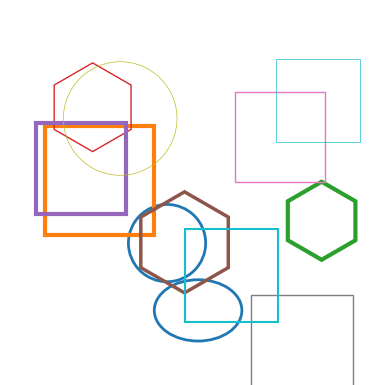[{"shape": "circle", "thickness": 2, "radius": 0.5, "center": [0.434, 0.369]}, {"shape": "oval", "thickness": 2, "radius": 0.57, "center": [0.514, 0.194]}, {"shape": "square", "thickness": 3, "radius": 0.71, "center": [0.26, 0.531]}, {"shape": "hexagon", "thickness": 3, "radius": 0.51, "center": [0.835, 0.427]}, {"shape": "hexagon", "thickness": 1, "radius": 0.58, "center": [0.241, 0.721]}, {"shape": "square", "thickness": 3, "radius": 0.59, "center": [0.21, 0.562]}, {"shape": "hexagon", "thickness": 2.5, "radius": 0.66, "center": [0.479, 0.37]}, {"shape": "square", "thickness": 1, "radius": 0.59, "center": [0.727, 0.643]}, {"shape": "square", "thickness": 1, "radius": 0.67, "center": [0.784, 0.101]}, {"shape": "circle", "thickness": 0.5, "radius": 0.74, "center": [0.312, 0.692]}, {"shape": "square", "thickness": 1.5, "radius": 0.6, "center": [0.601, 0.285]}, {"shape": "square", "thickness": 0.5, "radius": 0.54, "center": [0.825, 0.739]}]